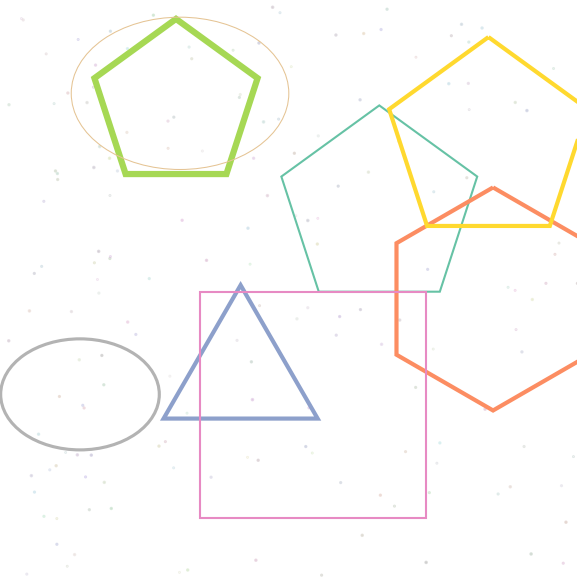[{"shape": "pentagon", "thickness": 1, "radius": 0.89, "center": [0.657, 0.638]}, {"shape": "hexagon", "thickness": 2, "radius": 0.97, "center": [0.854, 0.481]}, {"shape": "triangle", "thickness": 2, "radius": 0.77, "center": [0.417, 0.351]}, {"shape": "square", "thickness": 1, "radius": 0.98, "center": [0.542, 0.298]}, {"shape": "pentagon", "thickness": 3, "radius": 0.74, "center": [0.305, 0.818]}, {"shape": "pentagon", "thickness": 2, "radius": 0.9, "center": [0.846, 0.754]}, {"shape": "oval", "thickness": 0.5, "radius": 0.94, "center": [0.312, 0.838]}, {"shape": "oval", "thickness": 1.5, "radius": 0.69, "center": [0.139, 0.316]}]